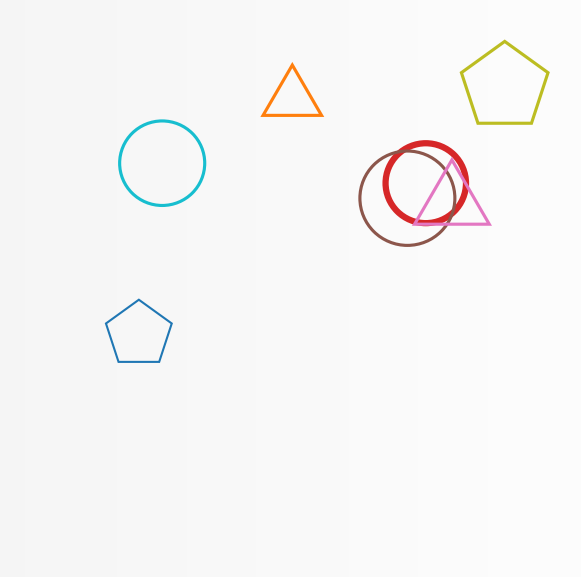[{"shape": "pentagon", "thickness": 1, "radius": 0.3, "center": [0.239, 0.421]}, {"shape": "triangle", "thickness": 1.5, "radius": 0.29, "center": [0.503, 0.828]}, {"shape": "circle", "thickness": 3, "radius": 0.35, "center": [0.733, 0.682]}, {"shape": "circle", "thickness": 1.5, "radius": 0.41, "center": [0.701, 0.656]}, {"shape": "triangle", "thickness": 1.5, "radius": 0.37, "center": [0.777, 0.648]}, {"shape": "pentagon", "thickness": 1.5, "radius": 0.39, "center": [0.868, 0.849]}, {"shape": "circle", "thickness": 1.5, "radius": 0.37, "center": [0.279, 0.717]}]